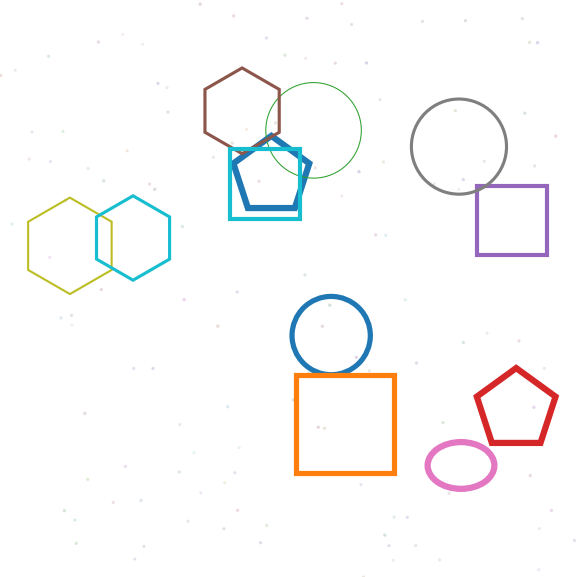[{"shape": "pentagon", "thickness": 3, "radius": 0.35, "center": [0.47, 0.695]}, {"shape": "circle", "thickness": 2.5, "radius": 0.34, "center": [0.573, 0.418]}, {"shape": "square", "thickness": 2.5, "radius": 0.42, "center": [0.597, 0.264]}, {"shape": "circle", "thickness": 0.5, "radius": 0.41, "center": [0.543, 0.773]}, {"shape": "pentagon", "thickness": 3, "radius": 0.36, "center": [0.894, 0.29]}, {"shape": "square", "thickness": 2, "radius": 0.3, "center": [0.887, 0.617]}, {"shape": "hexagon", "thickness": 1.5, "radius": 0.37, "center": [0.419, 0.807]}, {"shape": "oval", "thickness": 3, "radius": 0.29, "center": [0.798, 0.193]}, {"shape": "circle", "thickness": 1.5, "radius": 0.41, "center": [0.795, 0.745]}, {"shape": "hexagon", "thickness": 1, "radius": 0.42, "center": [0.121, 0.573]}, {"shape": "hexagon", "thickness": 1.5, "radius": 0.37, "center": [0.23, 0.587]}, {"shape": "square", "thickness": 2, "radius": 0.3, "center": [0.459, 0.68]}]